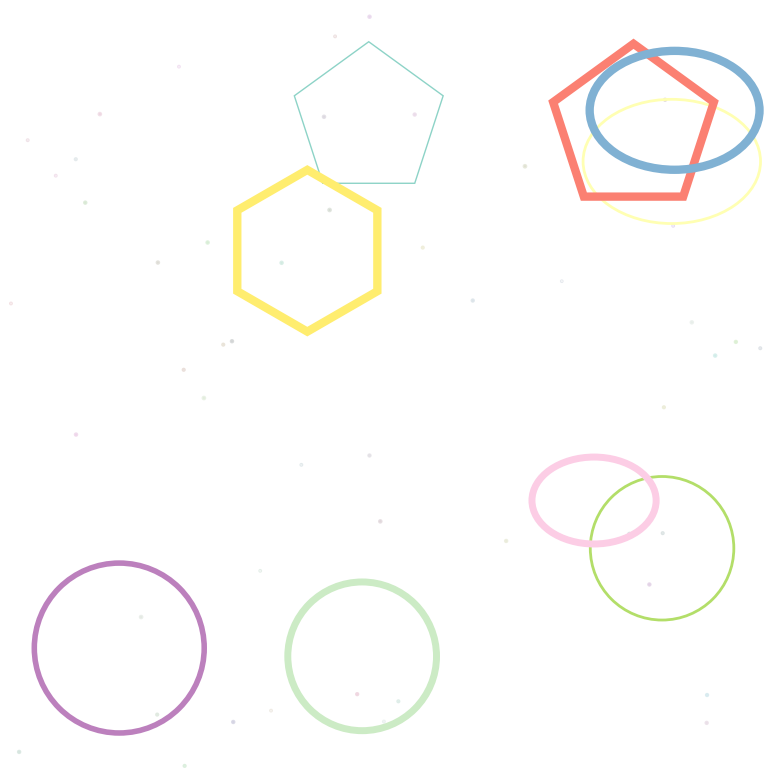[{"shape": "pentagon", "thickness": 0.5, "radius": 0.51, "center": [0.479, 0.844]}, {"shape": "oval", "thickness": 1, "radius": 0.58, "center": [0.872, 0.79]}, {"shape": "pentagon", "thickness": 3, "radius": 0.55, "center": [0.823, 0.833]}, {"shape": "oval", "thickness": 3, "radius": 0.55, "center": [0.876, 0.857]}, {"shape": "circle", "thickness": 1, "radius": 0.47, "center": [0.86, 0.288]}, {"shape": "oval", "thickness": 2.5, "radius": 0.4, "center": [0.771, 0.35]}, {"shape": "circle", "thickness": 2, "radius": 0.55, "center": [0.155, 0.158]}, {"shape": "circle", "thickness": 2.5, "radius": 0.48, "center": [0.47, 0.148]}, {"shape": "hexagon", "thickness": 3, "radius": 0.53, "center": [0.399, 0.674]}]